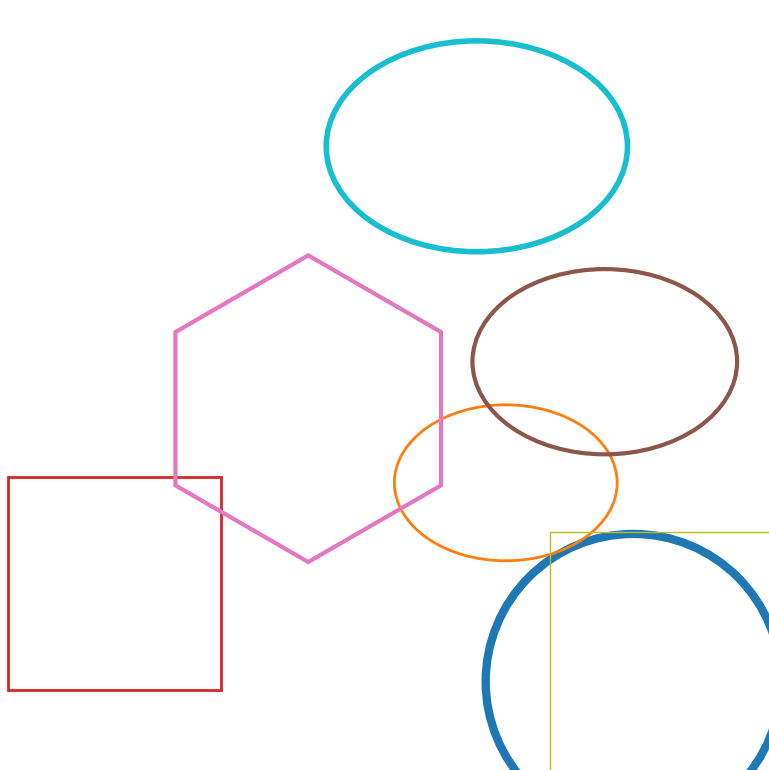[{"shape": "circle", "thickness": 3, "radius": 0.96, "center": [0.822, 0.115]}, {"shape": "oval", "thickness": 1, "radius": 0.72, "center": [0.657, 0.373]}, {"shape": "square", "thickness": 1, "radius": 0.69, "center": [0.149, 0.242]}, {"shape": "oval", "thickness": 1.5, "radius": 0.86, "center": [0.785, 0.53]}, {"shape": "hexagon", "thickness": 1.5, "radius": 1.0, "center": [0.4, 0.469]}, {"shape": "square", "thickness": 0.5, "radius": 0.87, "center": [0.89, 0.134]}, {"shape": "oval", "thickness": 2, "radius": 0.98, "center": [0.619, 0.81]}]